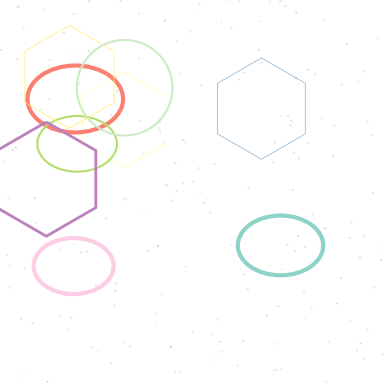[{"shape": "oval", "thickness": 3, "radius": 0.55, "center": [0.729, 0.363]}, {"shape": "hexagon", "thickness": 0.5, "radius": 0.62, "center": [0.323, 0.689]}, {"shape": "oval", "thickness": 3, "radius": 0.62, "center": [0.196, 0.743]}, {"shape": "hexagon", "thickness": 0.5, "radius": 0.66, "center": [0.679, 0.718]}, {"shape": "oval", "thickness": 1.5, "radius": 0.52, "center": [0.2, 0.626]}, {"shape": "oval", "thickness": 3, "radius": 0.52, "center": [0.191, 0.309]}, {"shape": "hexagon", "thickness": 2, "radius": 0.74, "center": [0.12, 0.535]}, {"shape": "circle", "thickness": 1.5, "radius": 0.62, "center": [0.324, 0.772]}, {"shape": "hexagon", "thickness": 0.5, "radius": 0.67, "center": [0.18, 0.8]}]